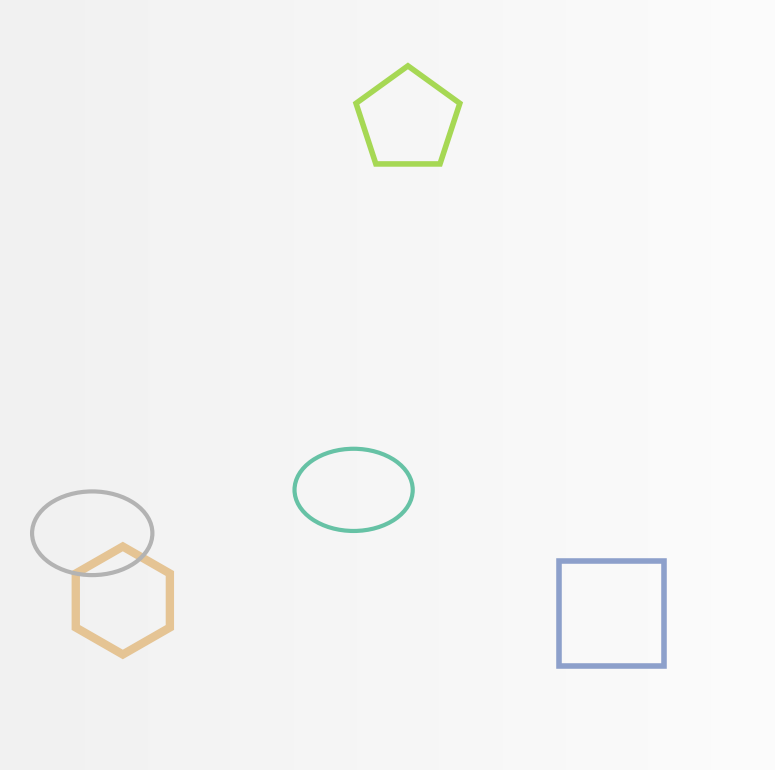[{"shape": "oval", "thickness": 1.5, "radius": 0.38, "center": [0.456, 0.364]}, {"shape": "square", "thickness": 2, "radius": 0.34, "center": [0.789, 0.203]}, {"shape": "pentagon", "thickness": 2, "radius": 0.35, "center": [0.526, 0.844]}, {"shape": "hexagon", "thickness": 3, "radius": 0.35, "center": [0.158, 0.22]}, {"shape": "oval", "thickness": 1.5, "radius": 0.39, "center": [0.119, 0.307]}]